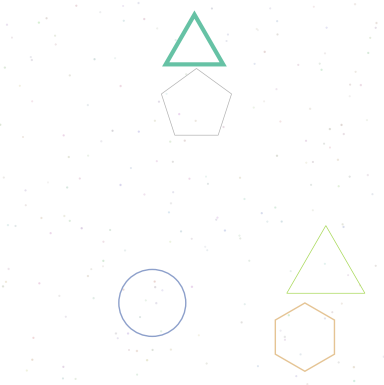[{"shape": "triangle", "thickness": 3, "radius": 0.43, "center": [0.505, 0.876]}, {"shape": "circle", "thickness": 1, "radius": 0.43, "center": [0.396, 0.213]}, {"shape": "triangle", "thickness": 0.5, "radius": 0.59, "center": [0.846, 0.297]}, {"shape": "hexagon", "thickness": 1, "radius": 0.44, "center": [0.792, 0.124]}, {"shape": "pentagon", "thickness": 0.5, "radius": 0.48, "center": [0.51, 0.726]}]